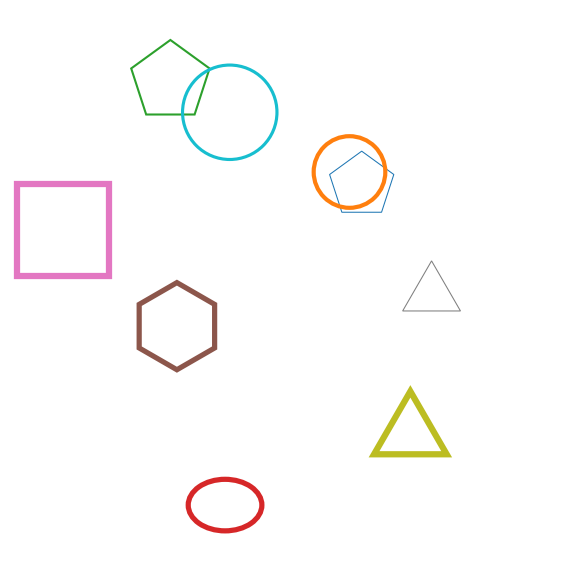[{"shape": "pentagon", "thickness": 0.5, "radius": 0.29, "center": [0.626, 0.679]}, {"shape": "circle", "thickness": 2, "radius": 0.31, "center": [0.605, 0.701]}, {"shape": "pentagon", "thickness": 1, "radius": 0.36, "center": [0.295, 0.859]}, {"shape": "oval", "thickness": 2.5, "radius": 0.32, "center": [0.39, 0.125]}, {"shape": "hexagon", "thickness": 2.5, "radius": 0.38, "center": [0.306, 0.434]}, {"shape": "square", "thickness": 3, "radius": 0.4, "center": [0.109, 0.601]}, {"shape": "triangle", "thickness": 0.5, "radius": 0.29, "center": [0.747, 0.49]}, {"shape": "triangle", "thickness": 3, "radius": 0.36, "center": [0.711, 0.249]}, {"shape": "circle", "thickness": 1.5, "radius": 0.41, "center": [0.398, 0.805]}]